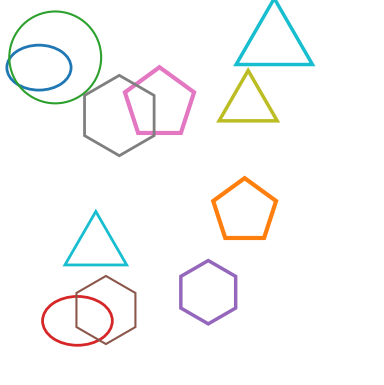[{"shape": "oval", "thickness": 2, "radius": 0.42, "center": [0.101, 0.824]}, {"shape": "pentagon", "thickness": 3, "radius": 0.43, "center": [0.635, 0.451]}, {"shape": "circle", "thickness": 1.5, "radius": 0.6, "center": [0.143, 0.851]}, {"shape": "oval", "thickness": 2, "radius": 0.45, "center": [0.201, 0.167]}, {"shape": "hexagon", "thickness": 2.5, "radius": 0.41, "center": [0.541, 0.241]}, {"shape": "hexagon", "thickness": 1.5, "radius": 0.44, "center": [0.275, 0.195]}, {"shape": "pentagon", "thickness": 3, "radius": 0.47, "center": [0.414, 0.731]}, {"shape": "hexagon", "thickness": 2, "radius": 0.52, "center": [0.31, 0.7]}, {"shape": "triangle", "thickness": 2.5, "radius": 0.44, "center": [0.645, 0.73]}, {"shape": "triangle", "thickness": 2, "radius": 0.46, "center": [0.249, 0.358]}, {"shape": "triangle", "thickness": 2.5, "radius": 0.57, "center": [0.712, 0.89]}]